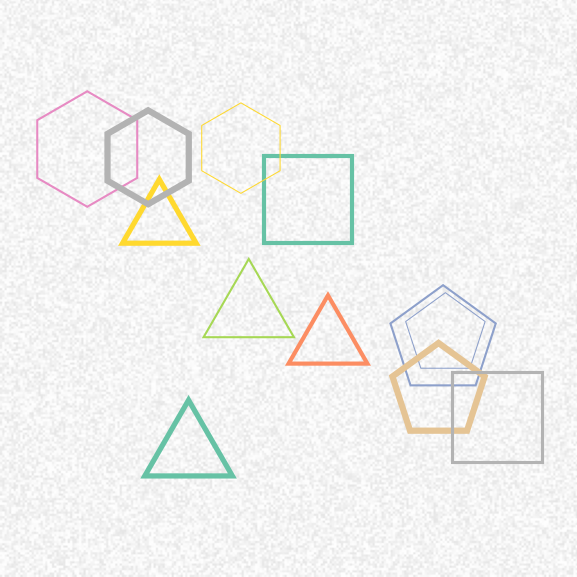[{"shape": "triangle", "thickness": 2.5, "radius": 0.44, "center": [0.327, 0.219]}, {"shape": "square", "thickness": 2, "radius": 0.38, "center": [0.533, 0.653]}, {"shape": "triangle", "thickness": 2, "radius": 0.39, "center": [0.568, 0.409]}, {"shape": "pentagon", "thickness": 0.5, "radius": 0.36, "center": [0.771, 0.42]}, {"shape": "pentagon", "thickness": 1, "radius": 0.48, "center": [0.767, 0.409]}, {"shape": "hexagon", "thickness": 1, "radius": 0.5, "center": [0.151, 0.741]}, {"shape": "triangle", "thickness": 1, "radius": 0.45, "center": [0.431, 0.46]}, {"shape": "triangle", "thickness": 2.5, "radius": 0.37, "center": [0.276, 0.615]}, {"shape": "hexagon", "thickness": 0.5, "radius": 0.39, "center": [0.417, 0.743]}, {"shape": "pentagon", "thickness": 3, "radius": 0.42, "center": [0.759, 0.321]}, {"shape": "hexagon", "thickness": 3, "radius": 0.41, "center": [0.257, 0.727]}, {"shape": "square", "thickness": 1.5, "radius": 0.39, "center": [0.86, 0.277]}]